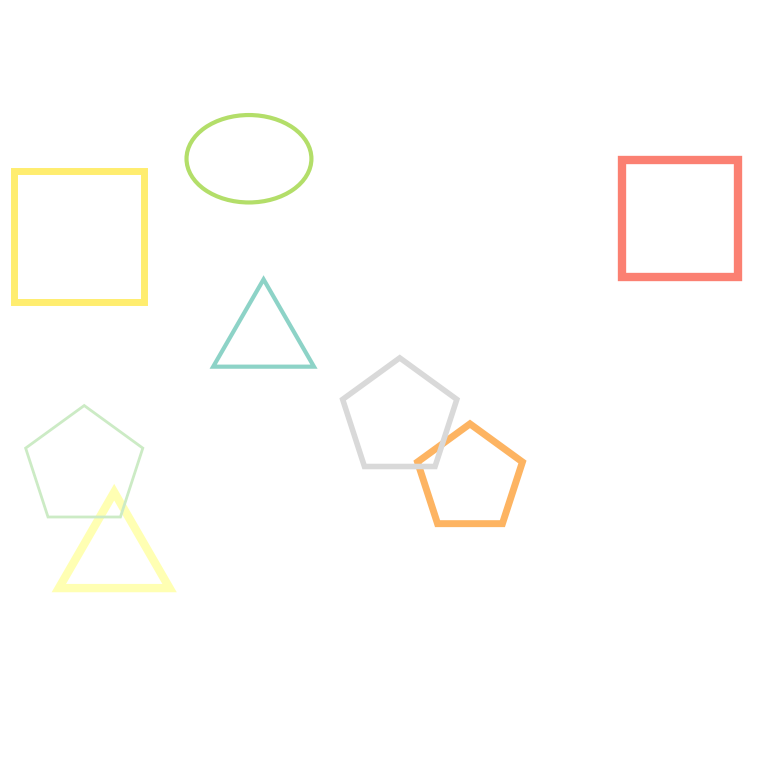[{"shape": "triangle", "thickness": 1.5, "radius": 0.38, "center": [0.342, 0.562]}, {"shape": "triangle", "thickness": 3, "radius": 0.42, "center": [0.148, 0.278]}, {"shape": "square", "thickness": 3, "radius": 0.38, "center": [0.883, 0.716]}, {"shape": "pentagon", "thickness": 2.5, "radius": 0.36, "center": [0.61, 0.378]}, {"shape": "oval", "thickness": 1.5, "radius": 0.41, "center": [0.323, 0.794]}, {"shape": "pentagon", "thickness": 2, "radius": 0.39, "center": [0.519, 0.457]}, {"shape": "pentagon", "thickness": 1, "radius": 0.4, "center": [0.109, 0.393]}, {"shape": "square", "thickness": 2.5, "radius": 0.42, "center": [0.103, 0.693]}]